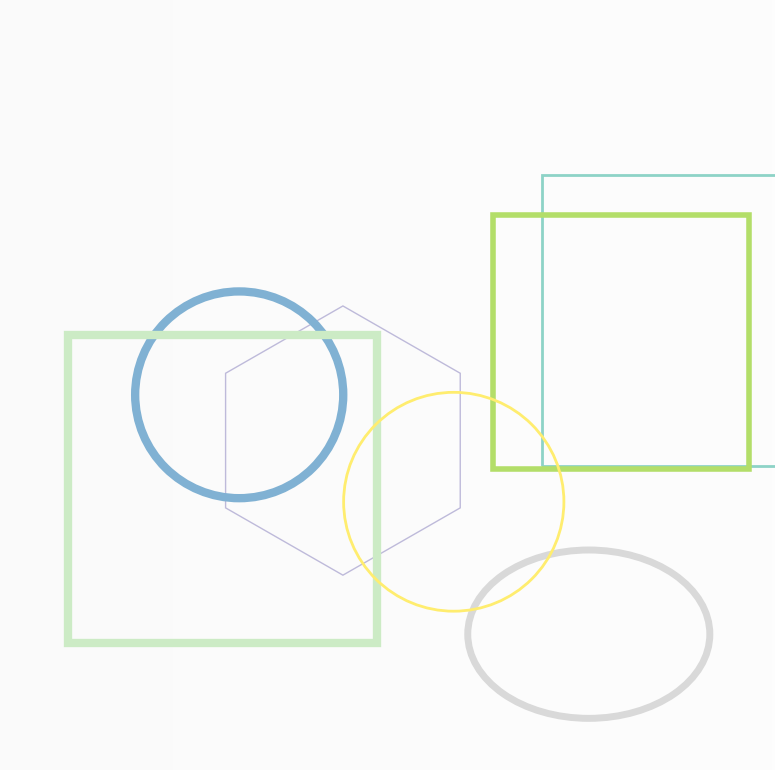[{"shape": "square", "thickness": 1, "radius": 0.94, "center": [0.888, 0.584]}, {"shape": "hexagon", "thickness": 0.5, "radius": 0.87, "center": [0.442, 0.428]}, {"shape": "circle", "thickness": 3, "radius": 0.67, "center": [0.309, 0.487]}, {"shape": "square", "thickness": 2, "radius": 0.83, "center": [0.802, 0.556]}, {"shape": "oval", "thickness": 2.5, "radius": 0.78, "center": [0.76, 0.176]}, {"shape": "square", "thickness": 3, "radius": 1.0, "center": [0.287, 0.365]}, {"shape": "circle", "thickness": 1, "radius": 0.71, "center": [0.585, 0.348]}]